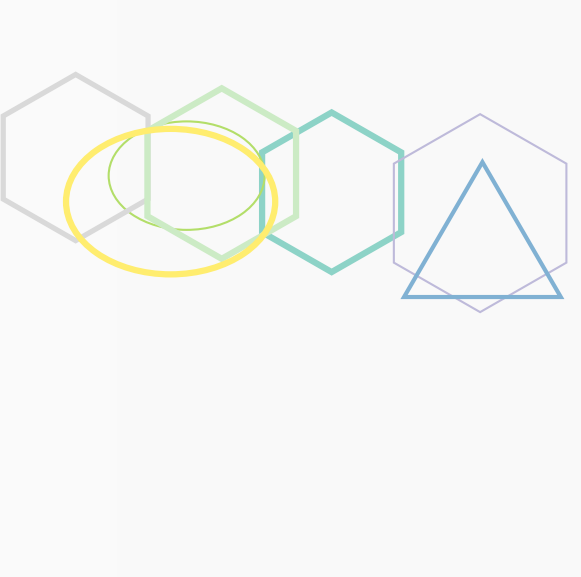[{"shape": "hexagon", "thickness": 3, "radius": 0.69, "center": [0.571, 0.666]}, {"shape": "hexagon", "thickness": 1, "radius": 0.86, "center": [0.826, 0.63]}, {"shape": "triangle", "thickness": 2, "radius": 0.78, "center": [0.83, 0.563]}, {"shape": "oval", "thickness": 1, "radius": 0.67, "center": [0.321, 0.695]}, {"shape": "hexagon", "thickness": 2.5, "radius": 0.72, "center": [0.13, 0.726]}, {"shape": "hexagon", "thickness": 3, "radius": 0.74, "center": [0.381, 0.699]}, {"shape": "oval", "thickness": 3, "radius": 0.9, "center": [0.294, 0.65]}]